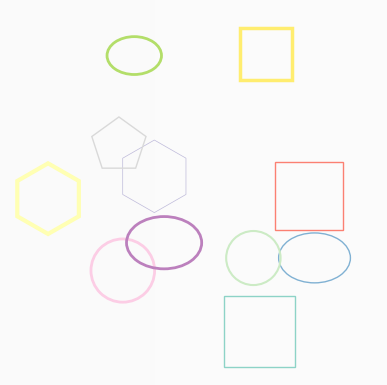[{"shape": "square", "thickness": 1, "radius": 0.46, "center": [0.669, 0.138]}, {"shape": "hexagon", "thickness": 3, "radius": 0.46, "center": [0.124, 0.484]}, {"shape": "hexagon", "thickness": 0.5, "radius": 0.47, "center": [0.398, 0.542]}, {"shape": "square", "thickness": 1, "radius": 0.44, "center": [0.798, 0.491]}, {"shape": "oval", "thickness": 1, "radius": 0.46, "center": [0.812, 0.33]}, {"shape": "oval", "thickness": 2, "radius": 0.35, "center": [0.346, 0.856]}, {"shape": "circle", "thickness": 2, "radius": 0.41, "center": [0.317, 0.297]}, {"shape": "pentagon", "thickness": 1, "radius": 0.37, "center": [0.307, 0.623]}, {"shape": "oval", "thickness": 2, "radius": 0.48, "center": [0.423, 0.37]}, {"shape": "circle", "thickness": 1.5, "radius": 0.35, "center": [0.654, 0.33]}, {"shape": "square", "thickness": 2.5, "radius": 0.34, "center": [0.687, 0.86]}]